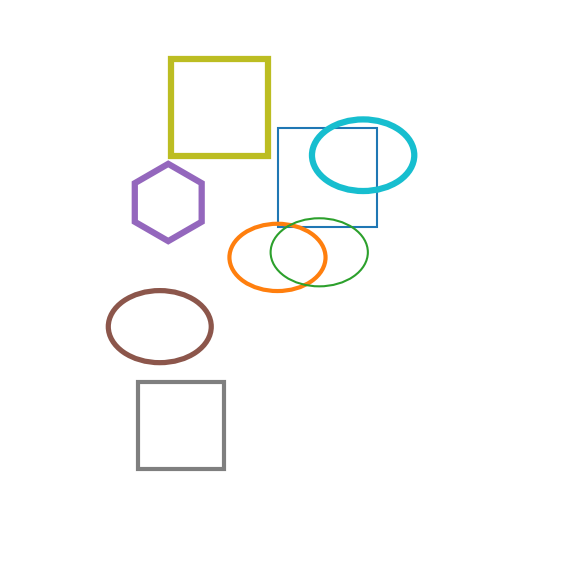[{"shape": "square", "thickness": 1, "radius": 0.43, "center": [0.568, 0.692]}, {"shape": "oval", "thickness": 2, "radius": 0.42, "center": [0.48, 0.553]}, {"shape": "oval", "thickness": 1, "radius": 0.42, "center": [0.553, 0.562]}, {"shape": "hexagon", "thickness": 3, "radius": 0.33, "center": [0.291, 0.649]}, {"shape": "oval", "thickness": 2.5, "radius": 0.45, "center": [0.277, 0.434]}, {"shape": "square", "thickness": 2, "radius": 0.37, "center": [0.314, 0.262]}, {"shape": "square", "thickness": 3, "radius": 0.42, "center": [0.381, 0.813]}, {"shape": "oval", "thickness": 3, "radius": 0.44, "center": [0.629, 0.73]}]